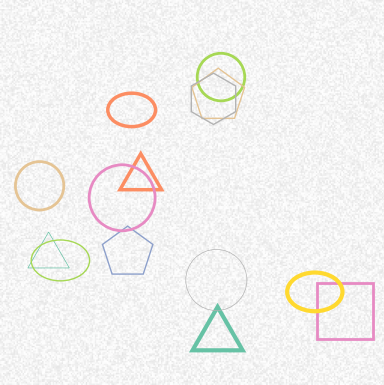[{"shape": "triangle", "thickness": 3, "radius": 0.38, "center": [0.565, 0.128]}, {"shape": "triangle", "thickness": 0.5, "radius": 0.31, "center": [0.126, 0.335]}, {"shape": "oval", "thickness": 2.5, "radius": 0.31, "center": [0.342, 0.715]}, {"shape": "triangle", "thickness": 2.5, "radius": 0.31, "center": [0.366, 0.538]}, {"shape": "pentagon", "thickness": 1, "radius": 0.34, "center": [0.332, 0.344]}, {"shape": "circle", "thickness": 2, "radius": 0.43, "center": [0.317, 0.486]}, {"shape": "square", "thickness": 2, "radius": 0.36, "center": [0.897, 0.191]}, {"shape": "oval", "thickness": 1, "radius": 0.38, "center": [0.157, 0.324]}, {"shape": "circle", "thickness": 2, "radius": 0.31, "center": [0.574, 0.8]}, {"shape": "oval", "thickness": 3, "radius": 0.36, "center": [0.818, 0.242]}, {"shape": "pentagon", "thickness": 1, "radius": 0.36, "center": [0.567, 0.751]}, {"shape": "circle", "thickness": 2, "radius": 0.31, "center": [0.103, 0.517]}, {"shape": "hexagon", "thickness": 1, "radius": 0.33, "center": [0.555, 0.743]}, {"shape": "circle", "thickness": 0.5, "radius": 0.4, "center": [0.562, 0.273]}]